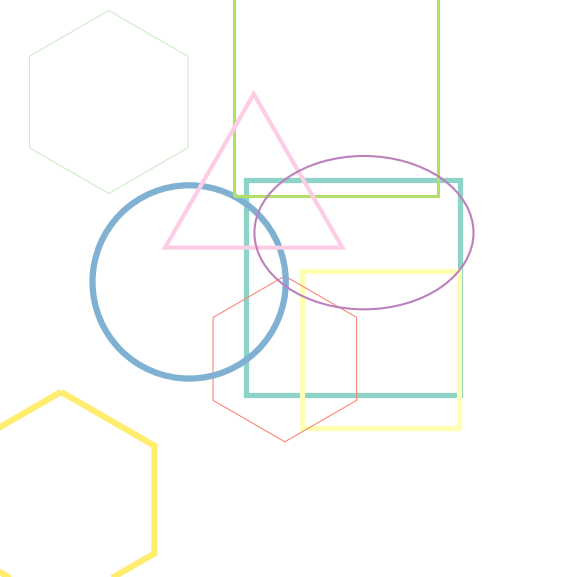[{"shape": "square", "thickness": 2.5, "radius": 0.93, "center": [0.611, 0.501]}, {"shape": "square", "thickness": 2.5, "radius": 0.68, "center": [0.659, 0.393]}, {"shape": "hexagon", "thickness": 0.5, "radius": 0.72, "center": [0.493, 0.378]}, {"shape": "circle", "thickness": 3, "radius": 0.84, "center": [0.328, 0.511]}, {"shape": "square", "thickness": 1.5, "radius": 0.88, "center": [0.581, 0.837]}, {"shape": "triangle", "thickness": 2, "radius": 0.89, "center": [0.439, 0.659]}, {"shape": "oval", "thickness": 1, "radius": 0.95, "center": [0.63, 0.596]}, {"shape": "hexagon", "thickness": 0.5, "radius": 0.79, "center": [0.188, 0.822]}, {"shape": "hexagon", "thickness": 3, "radius": 0.93, "center": [0.106, 0.134]}]